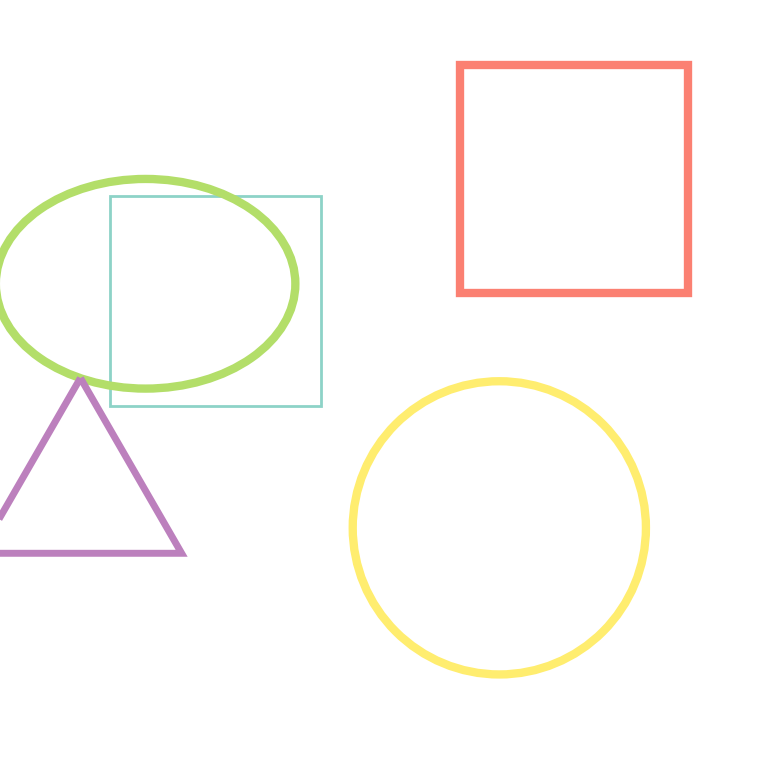[{"shape": "square", "thickness": 1, "radius": 0.68, "center": [0.28, 0.609]}, {"shape": "square", "thickness": 3, "radius": 0.74, "center": [0.746, 0.768]}, {"shape": "oval", "thickness": 3, "radius": 0.97, "center": [0.189, 0.631]}, {"shape": "triangle", "thickness": 2.5, "radius": 0.76, "center": [0.104, 0.357]}, {"shape": "circle", "thickness": 3, "radius": 0.95, "center": [0.648, 0.314]}]